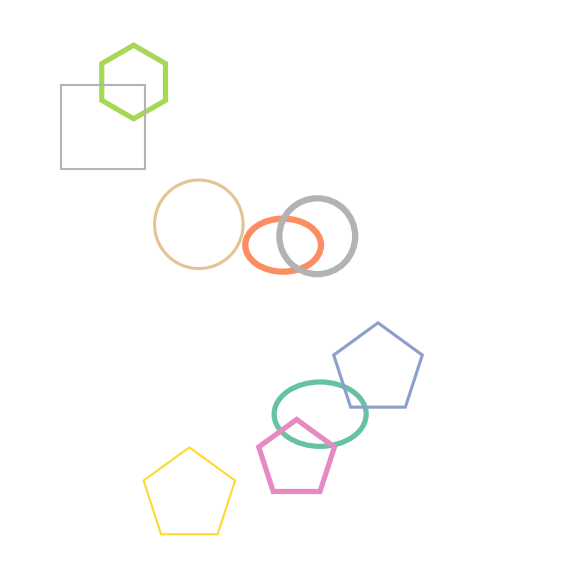[{"shape": "oval", "thickness": 2.5, "radius": 0.4, "center": [0.554, 0.282]}, {"shape": "oval", "thickness": 3, "radius": 0.33, "center": [0.49, 0.575]}, {"shape": "pentagon", "thickness": 1.5, "radius": 0.4, "center": [0.655, 0.359]}, {"shape": "pentagon", "thickness": 2.5, "radius": 0.34, "center": [0.514, 0.204]}, {"shape": "hexagon", "thickness": 2.5, "radius": 0.32, "center": [0.231, 0.857]}, {"shape": "pentagon", "thickness": 1, "radius": 0.42, "center": [0.328, 0.141]}, {"shape": "circle", "thickness": 1.5, "radius": 0.38, "center": [0.344, 0.611]}, {"shape": "square", "thickness": 1, "radius": 0.36, "center": [0.178, 0.78]}, {"shape": "circle", "thickness": 3, "radius": 0.33, "center": [0.549, 0.59]}]